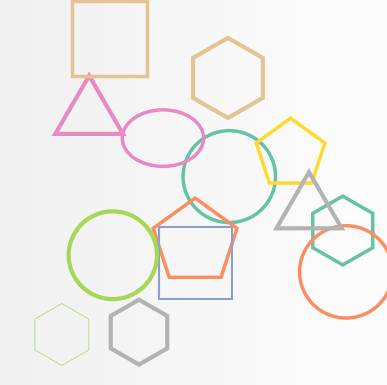[{"shape": "circle", "thickness": 2.5, "radius": 0.6, "center": [0.592, 0.541]}, {"shape": "hexagon", "thickness": 2.5, "radius": 0.45, "center": [0.885, 0.401]}, {"shape": "pentagon", "thickness": 2.5, "radius": 0.57, "center": [0.504, 0.372]}, {"shape": "circle", "thickness": 2.5, "radius": 0.6, "center": [0.893, 0.294]}, {"shape": "square", "thickness": 1.5, "radius": 0.47, "center": [0.504, 0.317]}, {"shape": "triangle", "thickness": 3, "radius": 0.5, "center": [0.23, 0.703]}, {"shape": "oval", "thickness": 2.5, "radius": 0.52, "center": [0.42, 0.641]}, {"shape": "hexagon", "thickness": 0.5, "radius": 0.4, "center": [0.16, 0.131]}, {"shape": "circle", "thickness": 3, "radius": 0.57, "center": [0.291, 0.337]}, {"shape": "pentagon", "thickness": 2.5, "radius": 0.47, "center": [0.75, 0.6]}, {"shape": "square", "thickness": 2.5, "radius": 0.48, "center": [0.282, 0.9]}, {"shape": "hexagon", "thickness": 3, "radius": 0.52, "center": [0.588, 0.798]}, {"shape": "triangle", "thickness": 3, "radius": 0.49, "center": [0.798, 0.456]}, {"shape": "hexagon", "thickness": 3, "radius": 0.42, "center": [0.359, 0.137]}]